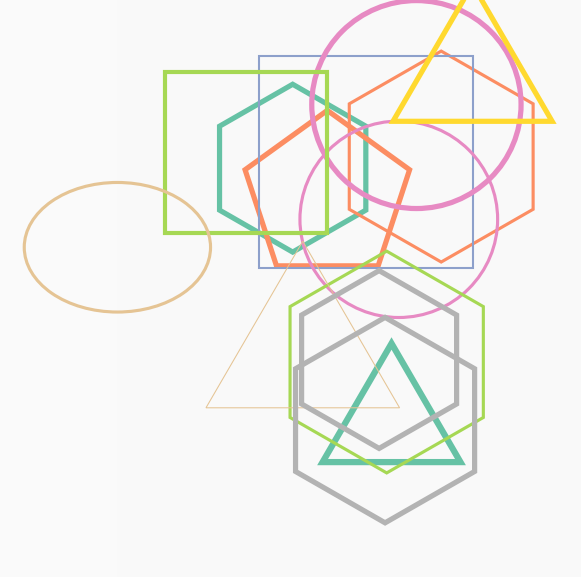[{"shape": "hexagon", "thickness": 2.5, "radius": 0.73, "center": [0.504, 0.708]}, {"shape": "triangle", "thickness": 3, "radius": 0.68, "center": [0.674, 0.267]}, {"shape": "hexagon", "thickness": 1.5, "radius": 0.91, "center": [0.759, 0.728]}, {"shape": "pentagon", "thickness": 2.5, "radius": 0.74, "center": [0.563, 0.659]}, {"shape": "square", "thickness": 1, "radius": 0.92, "center": [0.629, 0.719]}, {"shape": "circle", "thickness": 2.5, "radius": 0.9, "center": [0.716, 0.818]}, {"shape": "circle", "thickness": 1.5, "radius": 0.85, "center": [0.686, 0.619]}, {"shape": "hexagon", "thickness": 1.5, "radius": 0.96, "center": [0.665, 0.372]}, {"shape": "square", "thickness": 2, "radius": 0.7, "center": [0.423, 0.735]}, {"shape": "triangle", "thickness": 2.5, "radius": 0.79, "center": [0.813, 0.868]}, {"shape": "oval", "thickness": 1.5, "radius": 0.8, "center": [0.202, 0.571]}, {"shape": "triangle", "thickness": 0.5, "radius": 0.96, "center": [0.521, 0.389]}, {"shape": "hexagon", "thickness": 2.5, "radius": 0.77, "center": [0.652, 0.377]}, {"shape": "hexagon", "thickness": 2.5, "radius": 0.89, "center": [0.663, 0.272]}]